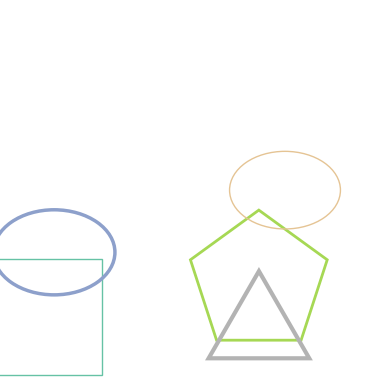[{"shape": "square", "thickness": 1, "radius": 0.76, "center": [0.114, 0.177]}, {"shape": "oval", "thickness": 2.5, "radius": 0.79, "center": [0.141, 0.345]}, {"shape": "pentagon", "thickness": 2, "radius": 0.93, "center": [0.672, 0.267]}, {"shape": "oval", "thickness": 1, "radius": 0.72, "center": [0.74, 0.506]}, {"shape": "triangle", "thickness": 3, "radius": 0.75, "center": [0.673, 0.145]}]